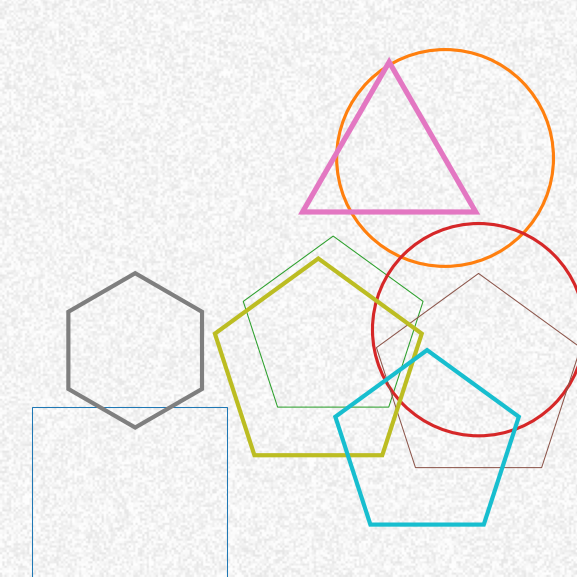[{"shape": "square", "thickness": 0.5, "radius": 0.85, "center": [0.225, 0.126]}, {"shape": "circle", "thickness": 1.5, "radius": 0.94, "center": [0.771, 0.726]}, {"shape": "pentagon", "thickness": 0.5, "radius": 0.82, "center": [0.577, 0.427]}, {"shape": "circle", "thickness": 1.5, "radius": 0.92, "center": [0.829, 0.428]}, {"shape": "pentagon", "thickness": 0.5, "radius": 0.93, "center": [0.829, 0.34]}, {"shape": "triangle", "thickness": 2.5, "radius": 0.87, "center": [0.674, 0.719]}, {"shape": "hexagon", "thickness": 2, "radius": 0.67, "center": [0.234, 0.392]}, {"shape": "pentagon", "thickness": 2, "radius": 0.94, "center": [0.551, 0.363]}, {"shape": "pentagon", "thickness": 2, "radius": 0.84, "center": [0.74, 0.226]}]